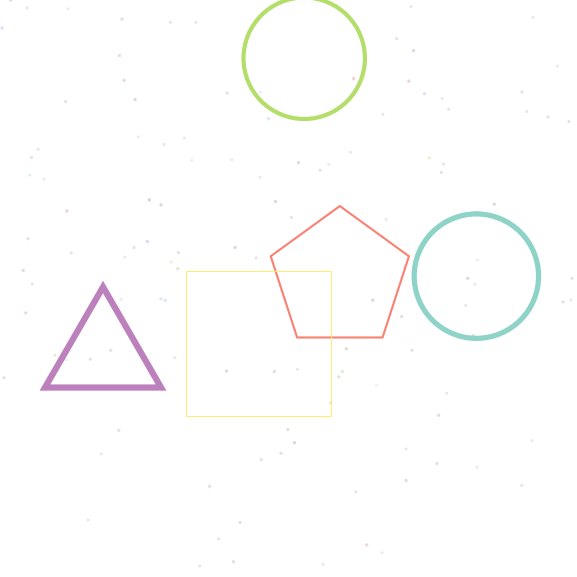[{"shape": "circle", "thickness": 2.5, "radius": 0.54, "center": [0.825, 0.521]}, {"shape": "pentagon", "thickness": 1, "radius": 0.63, "center": [0.588, 0.517]}, {"shape": "circle", "thickness": 2, "radius": 0.53, "center": [0.527, 0.898]}, {"shape": "triangle", "thickness": 3, "radius": 0.58, "center": [0.178, 0.386]}, {"shape": "square", "thickness": 0.5, "radius": 0.63, "center": [0.448, 0.405]}]